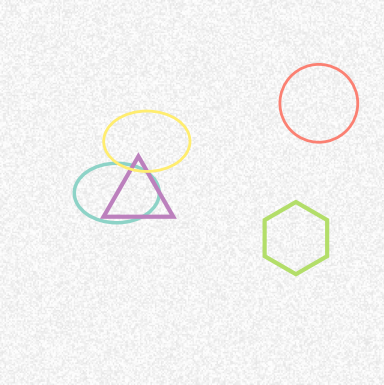[{"shape": "oval", "thickness": 2.5, "radius": 0.55, "center": [0.303, 0.499]}, {"shape": "circle", "thickness": 2, "radius": 0.51, "center": [0.828, 0.732]}, {"shape": "hexagon", "thickness": 3, "radius": 0.47, "center": [0.769, 0.382]}, {"shape": "triangle", "thickness": 3, "radius": 0.52, "center": [0.36, 0.489]}, {"shape": "oval", "thickness": 2, "radius": 0.56, "center": [0.381, 0.633]}]